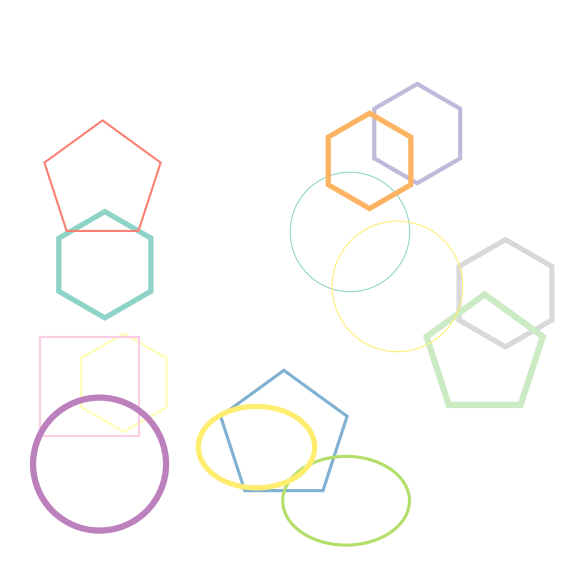[{"shape": "hexagon", "thickness": 2.5, "radius": 0.46, "center": [0.182, 0.541]}, {"shape": "circle", "thickness": 0.5, "radius": 0.52, "center": [0.606, 0.598]}, {"shape": "hexagon", "thickness": 1, "radius": 0.43, "center": [0.215, 0.337]}, {"shape": "hexagon", "thickness": 2, "radius": 0.43, "center": [0.722, 0.768]}, {"shape": "pentagon", "thickness": 1, "radius": 0.53, "center": [0.178, 0.685]}, {"shape": "pentagon", "thickness": 1.5, "radius": 0.58, "center": [0.492, 0.243]}, {"shape": "hexagon", "thickness": 2.5, "radius": 0.41, "center": [0.64, 0.721]}, {"shape": "oval", "thickness": 1.5, "radius": 0.55, "center": [0.599, 0.132]}, {"shape": "square", "thickness": 1, "radius": 0.43, "center": [0.155, 0.33]}, {"shape": "hexagon", "thickness": 2.5, "radius": 0.46, "center": [0.875, 0.491]}, {"shape": "circle", "thickness": 3, "radius": 0.58, "center": [0.172, 0.196]}, {"shape": "pentagon", "thickness": 3, "radius": 0.53, "center": [0.839, 0.384]}, {"shape": "circle", "thickness": 0.5, "radius": 0.57, "center": [0.688, 0.503]}, {"shape": "oval", "thickness": 2.5, "radius": 0.5, "center": [0.444, 0.225]}]